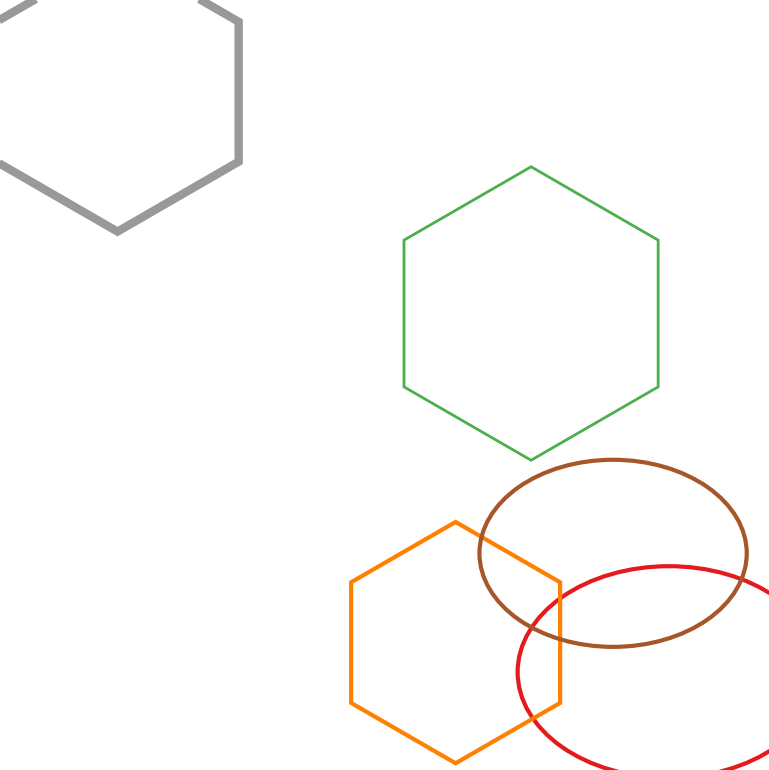[{"shape": "oval", "thickness": 1.5, "radius": 0.98, "center": [0.869, 0.127]}, {"shape": "hexagon", "thickness": 1, "radius": 0.95, "center": [0.69, 0.593]}, {"shape": "hexagon", "thickness": 1.5, "radius": 0.78, "center": [0.592, 0.165]}, {"shape": "oval", "thickness": 1.5, "radius": 0.87, "center": [0.796, 0.281]}, {"shape": "hexagon", "thickness": 3, "radius": 0.91, "center": [0.153, 0.881]}]